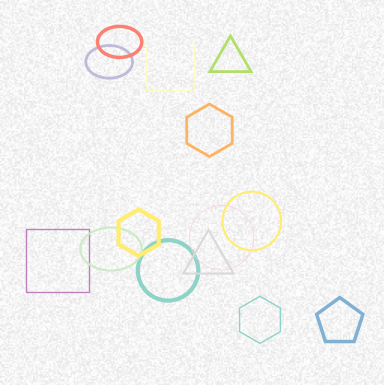[{"shape": "hexagon", "thickness": 1, "radius": 0.31, "center": [0.675, 0.169]}, {"shape": "circle", "thickness": 3, "radius": 0.39, "center": [0.436, 0.298]}, {"shape": "square", "thickness": 0.5, "radius": 0.32, "center": [0.442, 0.83]}, {"shape": "oval", "thickness": 2, "radius": 0.3, "center": [0.284, 0.839]}, {"shape": "oval", "thickness": 2.5, "radius": 0.29, "center": [0.311, 0.891]}, {"shape": "pentagon", "thickness": 2.5, "radius": 0.32, "center": [0.883, 0.164]}, {"shape": "hexagon", "thickness": 2, "radius": 0.34, "center": [0.544, 0.662]}, {"shape": "triangle", "thickness": 2, "radius": 0.31, "center": [0.599, 0.845]}, {"shape": "circle", "thickness": 0.5, "radius": 0.42, "center": [0.576, 0.383]}, {"shape": "triangle", "thickness": 1.5, "radius": 0.38, "center": [0.541, 0.327]}, {"shape": "square", "thickness": 1, "radius": 0.41, "center": [0.149, 0.323]}, {"shape": "oval", "thickness": 1.5, "radius": 0.4, "center": [0.288, 0.353]}, {"shape": "hexagon", "thickness": 3, "radius": 0.3, "center": [0.36, 0.396]}, {"shape": "circle", "thickness": 1.5, "radius": 0.38, "center": [0.654, 0.426]}]